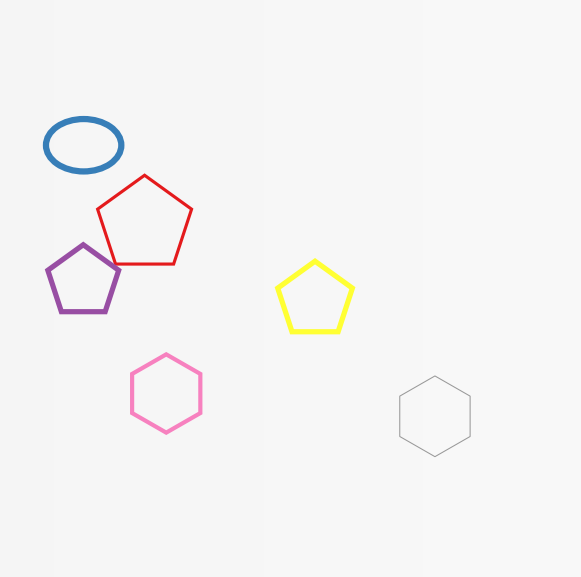[{"shape": "pentagon", "thickness": 1.5, "radius": 0.43, "center": [0.249, 0.611]}, {"shape": "oval", "thickness": 3, "radius": 0.32, "center": [0.144, 0.748]}, {"shape": "pentagon", "thickness": 2.5, "radius": 0.32, "center": [0.143, 0.511]}, {"shape": "pentagon", "thickness": 2.5, "radius": 0.34, "center": [0.542, 0.479]}, {"shape": "hexagon", "thickness": 2, "radius": 0.34, "center": [0.286, 0.318]}, {"shape": "hexagon", "thickness": 0.5, "radius": 0.35, "center": [0.748, 0.278]}]